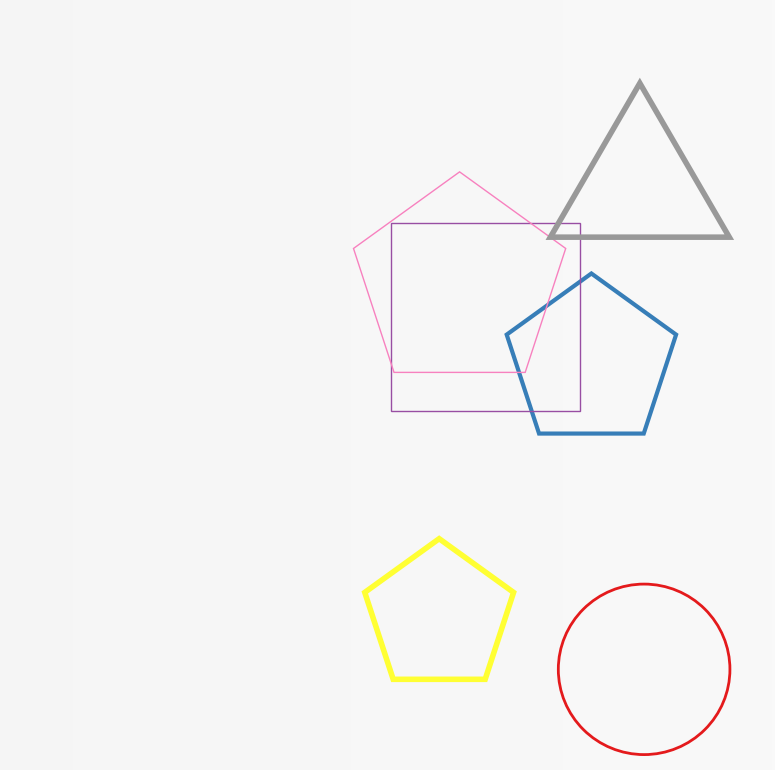[{"shape": "circle", "thickness": 1, "radius": 0.55, "center": [0.831, 0.131]}, {"shape": "pentagon", "thickness": 1.5, "radius": 0.57, "center": [0.763, 0.53]}, {"shape": "square", "thickness": 0.5, "radius": 0.61, "center": [0.626, 0.588]}, {"shape": "pentagon", "thickness": 2, "radius": 0.5, "center": [0.567, 0.199]}, {"shape": "pentagon", "thickness": 0.5, "radius": 0.72, "center": [0.593, 0.633]}, {"shape": "triangle", "thickness": 2, "radius": 0.67, "center": [0.826, 0.759]}]